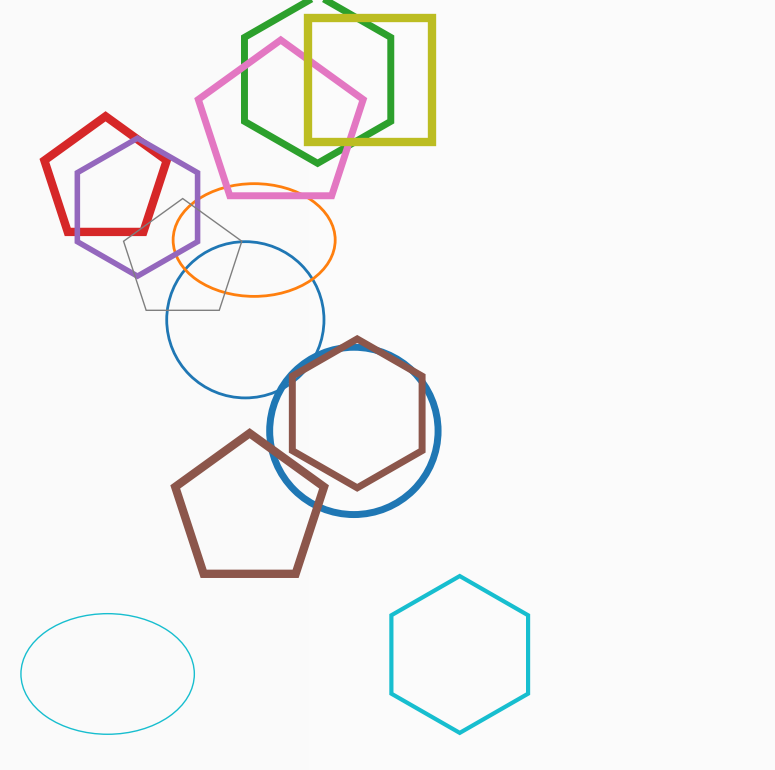[{"shape": "circle", "thickness": 2.5, "radius": 0.54, "center": [0.457, 0.44]}, {"shape": "circle", "thickness": 1, "radius": 0.51, "center": [0.317, 0.585]}, {"shape": "oval", "thickness": 1, "radius": 0.52, "center": [0.328, 0.688]}, {"shape": "hexagon", "thickness": 2.5, "radius": 0.54, "center": [0.41, 0.897]}, {"shape": "pentagon", "thickness": 3, "radius": 0.42, "center": [0.136, 0.766]}, {"shape": "hexagon", "thickness": 2, "radius": 0.45, "center": [0.177, 0.731]}, {"shape": "pentagon", "thickness": 3, "radius": 0.5, "center": [0.322, 0.336]}, {"shape": "hexagon", "thickness": 2.5, "radius": 0.48, "center": [0.461, 0.463]}, {"shape": "pentagon", "thickness": 2.5, "radius": 0.56, "center": [0.362, 0.836]}, {"shape": "pentagon", "thickness": 0.5, "radius": 0.4, "center": [0.236, 0.662]}, {"shape": "square", "thickness": 3, "radius": 0.4, "center": [0.477, 0.896]}, {"shape": "hexagon", "thickness": 1.5, "radius": 0.51, "center": [0.593, 0.15]}, {"shape": "oval", "thickness": 0.5, "radius": 0.56, "center": [0.139, 0.125]}]